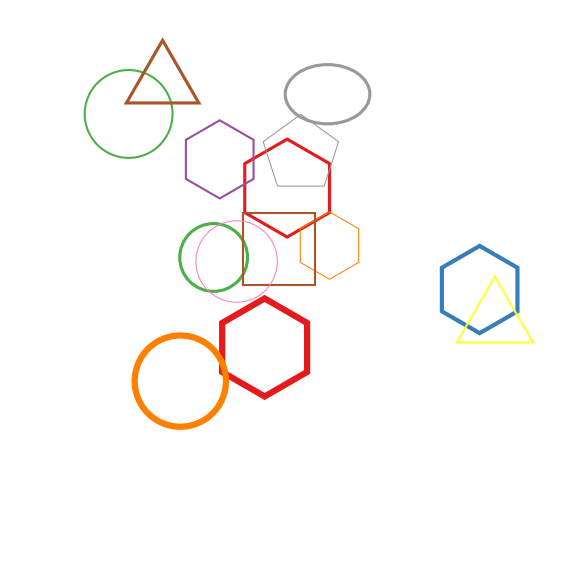[{"shape": "hexagon", "thickness": 1.5, "radius": 0.42, "center": [0.497, 0.673]}, {"shape": "hexagon", "thickness": 3, "radius": 0.42, "center": [0.458, 0.397]}, {"shape": "hexagon", "thickness": 2, "radius": 0.38, "center": [0.831, 0.498]}, {"shape": "circle", "thickness": 1, "radius": 0.38, "center": [0.223, 0.802]}, {"shape": "circle", "thickness": 1.5, "radius": 0.29, "center": [0.37, 0.553]}, {"shape": "hexagon", "thickness": 1, "radius": 0.34, "center": [0.38, 0.723]}, {"shape": "hexagon", "thickness": 0.5, "radius": 0.29, "center": [0.571, 0.574]}, {"shape": "circle", "thickness": 3, "radius": 0.4, "center": [0.312, 0.339]}, {"shape": "triangle", "thickness": 1, "radius": 0.38, "center": [0.857, 0.444]}, {"shape": "triangle", "thickness": 1.5, "radius": 0.36, "center": [0.282, 0.857]}, {"shape": "square", "thickness": 1, "radius": 0.31, "center": [0.483, 0.568]}, {"shape": "circle", "thickness": 0.5, "radius": 0.35, "center": [0.41, 0.546]}, {"shape": "pentagon", "thickness": 0.5, "radius": 0.34, "center": [0.521, 0.732]}, {"shape": "oval", "thickness": 1.5, "radius": 0.37, "center": [0.567, 0.836]}]